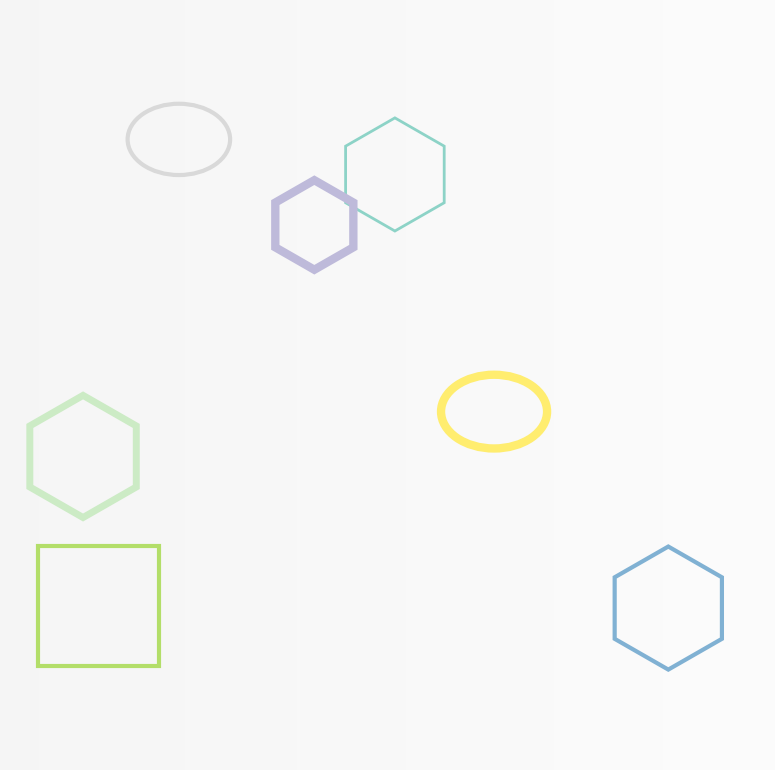[{"shape": "hexagon", "thickness": 1, "radius": 0.37, "center": [0.51, 0.773]}, {"shape": "hexagon", "thickness": 3, "radius": 0.29, "center": [0.406, 0.708]}, {"shape": "hexagon", "thickness": 1.5, "radius": 0.4, "center": [0.862, 0.21]}, {"shape": "square", "thickness": 1.5, "radius": 0.39, "center": [0.127, 0.213]}, {"shape": "oval", "thickness": 1.5, "radius": 0.33, "center": [0.231, 0.819]}, {"shape": "hexagon", "thickness": 2.5, "radius": 0.4, "center": [0.107, 0.407]}, {"shape": "oval", "thickness": 3, "radius": 0.34, "center": [0.637, 0.465]}]